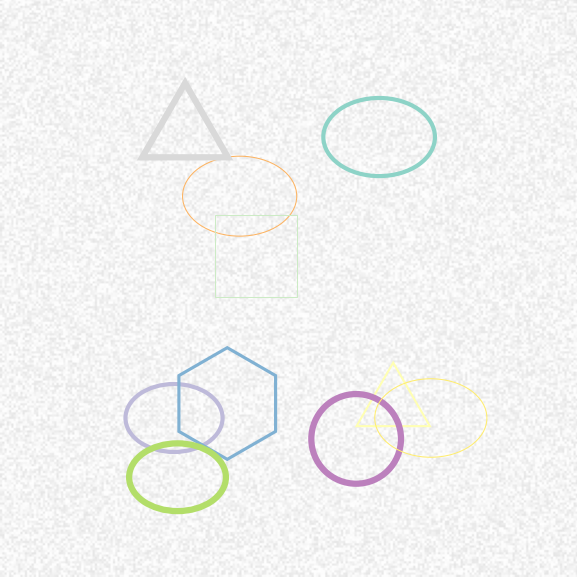[{"shape": "oval", "thickness": 2, "radius": 0.48, "center": [0.657, 0.762]}, {"shape": "triangle", "thickness": 1, "radius": 0.37, "center": [0.681, 0.298]}, {"shape": "oval", "thickness": 2, "radius": 0.42, "center": [0.301, 0.275]}, {"shape": "hexagon", "thickness": 1.5, "radius": 0.48, "center": [0.393, 0.3]}, {"shape": "oval", "thickness": 0.5, "radius": 0.49, "center": [0.415, 0.659]}, {"shape": "oval", "thickness": 3, "radius": 0.42, "center": [0.307, 0.173]}, {"shape": "triangle", "thickness": 3, "radius": 0.43, "center": [0.321, 0.77]}, {"shape": "circle", "thickness": 3, "radius": 0.39, "center": [0.617, 0.239]}, {"shape": "square", "thickness": 0.5, "radius": 0.36, "center": [0.443, 0.556]}, {"shape": "oval", "thickness": 0.5, "radius": 0.49, "center": [0.746, 0.275]}]